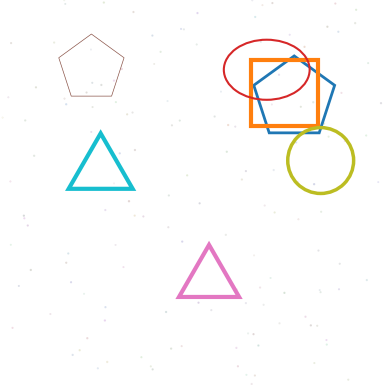[{"shape": "pentagon", "thickness": 2, "radius": 0.55, "center": [0.764, 0.744]}, {"shape": "square", "thickness": 3, "radius": 0.43, "center": [0.739, 0.759]}, {"shape": "oval", "thickness": 1.5, "radius": 0.56, "center": [0.693, 0.819]}, {"shape": "pentagon", "thickness": 0.5, "radius": 0.45, "center": [0.237, 0.822]}, {"shape": "triangle", "thickness": 3, "radius": 0.45, "center": [0.543, 0.274]}, {"shape": "circle", "thickness": 2.5, "radius": 0.43, "center": [0.833, 0.583]}, {"shape": "triangle", "thickness": 3, "radius": 0.48, "center": [0.261, 0.558]}]